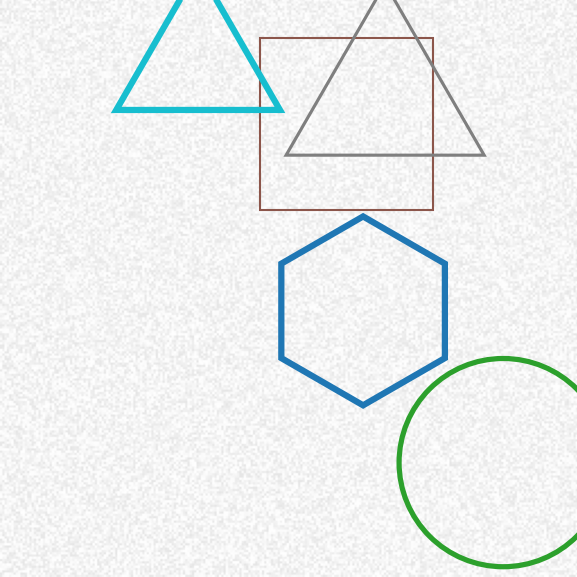[{"shape": "hexagon", "thickness": 3, "radius": 0.82, "center": [0.629, 0.461]}, {"shape": "circle", "thickness": 2.5, "radius": 0.9, "center": [0.871, 0.198]}, {"shape": "square", "thickness": 1, "radius": 0.75, "center": [0.6, 0.784]}, {"shape": "triangle", "thickness": 1.5, "radius": 0.99, "center": [0.667, 0.829]}, {"shape": "triangle", "thickness": 3, "radius": 0.82, "center": [0.343, 0.891]}]